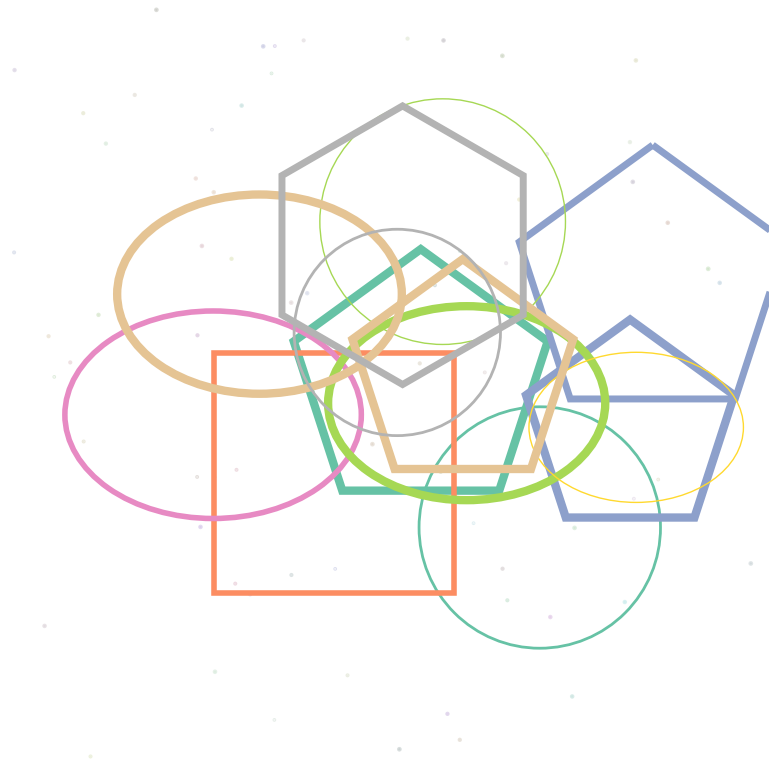[{"shape": "pentagon", "thickness": 3, "radius": 0.87, "center": [0.546, 0.503]}, {"shape": "circle", "thickness": 1, "radius": 0.78, "center": [0.701, 0.315]}, {"shape": "square", "thickness": 2, "radius": 0.78, "center": [0.434, 0.386]}, {"shape": "pentagon", "thickness": 3, "radius": 0.71, "center": [0.818, 0.443]}, {"shape": "pentagon", "thickness": 2.5, "radius": 0.91, "center": [0.848, 0.629]}, {"shape": "oval", "thickness": 2, "radius": 0.96, "center": [0.277, 0.461]}, {"shape": "circle", "thickness": 0.5, "radius": 0.8, "center": [0.575, 0.712]}, {"shape": "oval", "thickness": 3, "radius": 0.9, "center": [0.606, 0.476]}, {"shape": "oval", "thickness": 0.5, "radius": 0.7, "center": [0.826, 0.445]}, {"shape": "pentagon", "thickness": 3, "radius": 0.75, "center": [0.601, 0.513]}, {"shape": "oval", "thickness": 3, "radius": 0.92, "center": [0.337, 0.618]}, {"shape": "hexagon", "thickness": 2.5, "radius": 0.9, "center": [0.523, 0.682]}, {"shape": "circle", "thickness": 1, "radius": 0.67, "center": [0.516, 0.568]}]